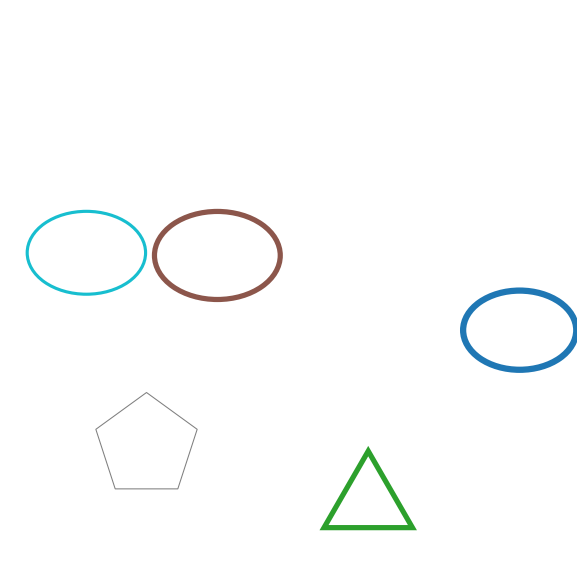[{"shape": "oval", "thickness": 3, "radius": 0.49, "center": [0.9, 0.427]}, {"shape": "triangle", "thickness": 2.5, "radius": 0.44, "center": [0.638, 0.13]}, {"shape": "oval", "thickness": 2.5, "radius": 0.54, "center": [0.376, 0.557]}, {"shape": "pentagon", "thickness": 0.5, "radius": 0.46, "center": [0.254, 0.227]}, {"shape": "oval", "thickness": 1.5, "radius": 0.51, "center": [0.15, 0.561]}]